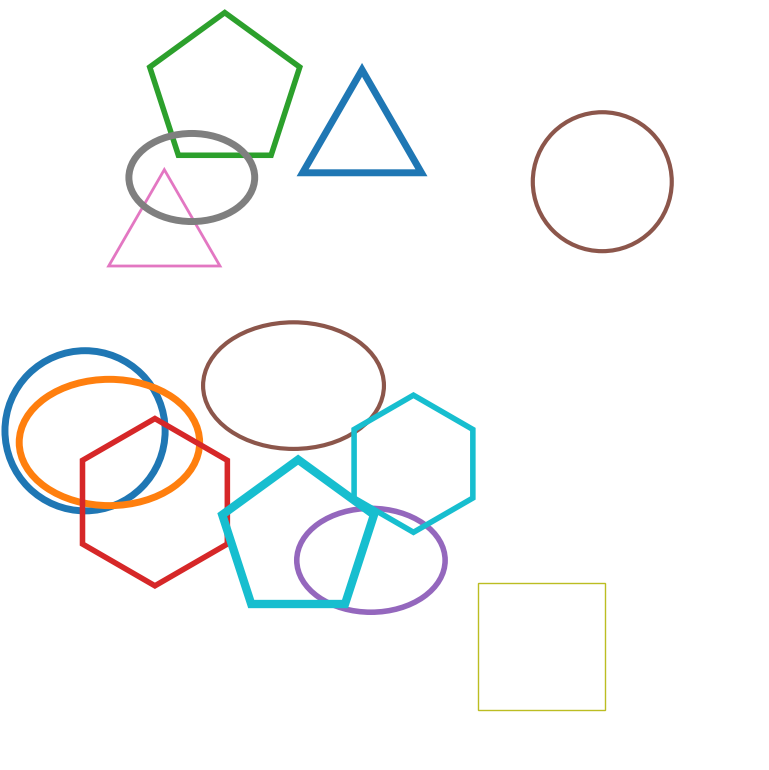[{"shape": "circle", "thickness": 2.5, "radius": 0.52, "center": [0.11, 0.441]}, {"shape": "triangle", "thickness": 2.5, "radius": 0.45, "center": [0.47, 0.82]}, {"shape": "oval", "thickness": 2.5, "radius": 0.59, "center": [0.142, 0.425]}, {"shape": "pentagon", "thickness": 2, "radius": 0.51, "center": [0.292, 0.881]}, {"shape": "hexagon", "thickness": 2, "radius": 0.54, "center": [0.201, 0.348]}, {"shape": "oval", "thickness": 2, "radius": 0.48, "center": [0.482, 0.272]}, {"shape": "oval", "thickness": 1.5, "radius": 0.59, "center": [0.381, 0.499]}, {"shape": "circle", "thickness": 1.5, "radius": 0.45, "center": [0.782, 0.764]}, {"shape": "triangle", "thickness": 1, "radius": 0.42, "center": [0.213, 0.696]}, {"shape": "oval", "thickness": 2.5, "radius": 0.41, "center": [0.249, 0.769]}, {"shape": "square", "thickness": 0.5, "radius": 0.41, "center": [0.703, 0.16]}, {"shape": "hexagon", "thickness": 2, "radius": 0.45, "center": [0.537, 0.398]}, {"shape": "pentagon", "thickness": 3, "radius": 0.52, "center": [0.387, 0.299]}]